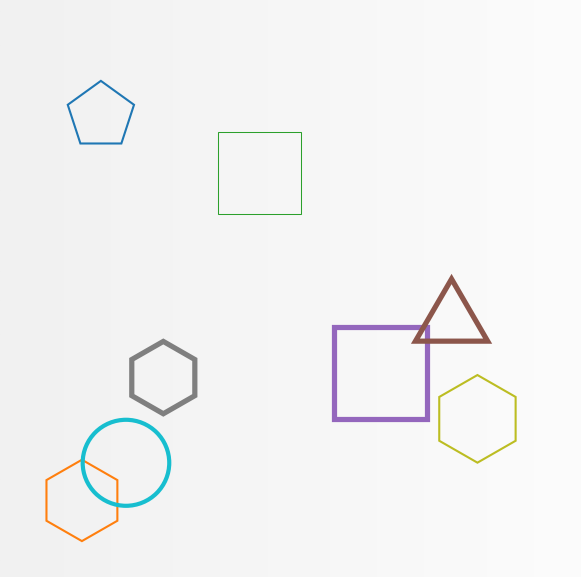[{"shape": "pentagon", "thickness": 1, "radius": 0.3, "center": [0.174, 0.799]}, {"shape": "hexagon", "thickness": 1, "radius": 0.35, "center": [0.141, 0.133]}, {"shape": "square", "thickness": 0.5, "radius": 0.35, "center": [0.447, 0.7]}, {"shape": "square", "thickness": 2.5, "radius": 0.4, "center": [0.654, 0.353]}, {"shape": "triangle", "thickness": 2.5, "radius": 0.36, "center": [0.777, 0.444]}, {"shape": "hexagon", "thickness": 2.5, "radius": 0.31, "center": [0.281, 0.345]}, {"shape": "hexagon", "thickness": 1, "radius": 0.38, "center": [0.821, 0.274]}, {"shape": "circle", "thickness": 2, "radius": 0.37, "center": [0.217, 0.198]}]